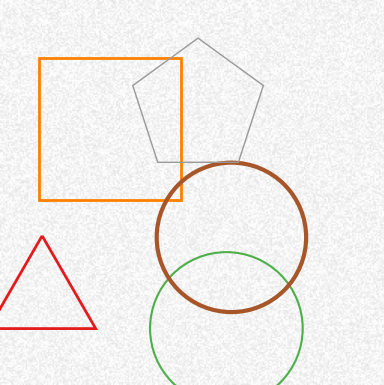[{"shape": "triangle", "thickness": 2, "radius": 0.8, "center": [0.109, 0.227]}, {"shape": "circle", "thickness": 1.5, "radius": 0.99, "center": [0.588, 0.147]}, {"shape": "square", "thickness": 2, "radius": 0.92, "center": [0.286, 0.665]}, {"shape": "circle", "thickness": 3, "radius": 0.97, "center": [0.601, 0.383]}, {"shape": "pentagon", "thickness": 1, "radius": 0.89, "center": [0.514, 0.723]}]